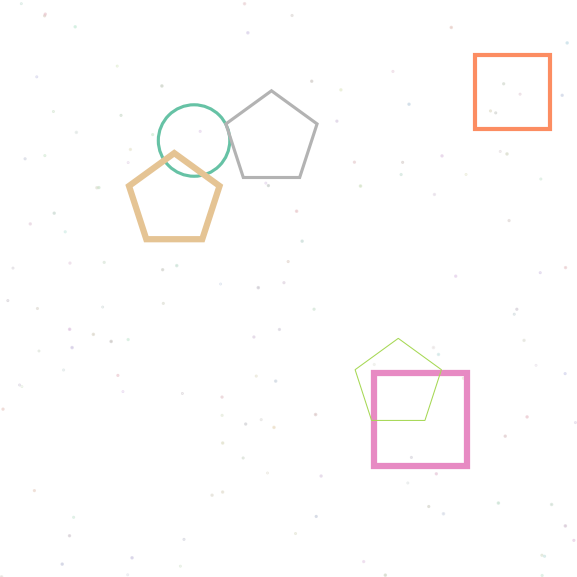[{"shape": "circle", "thickness": 1.5, "radius": 0.31, "center": [0.336, 0.756]}, {"shape": "square", "thickness": 2, "radius": 0.32, "center": [0.887, 0.839]}, {"shape": "square", "thickness": 3, "radius": 0.4, "center": [0.728, 0.272]}, {"shape": "pentagon", "thickness": 0.5, "radius": 0.39, "center": [0.69, 0.335]}, {"shape": "pentagon", "thickness": 3, "radius": 0.41, "center": [0.302, 0.652]}, {"shape": "pentagon", "thickness": 1.5, "radius": 0.41, "center": [0.47, 0.759]}]